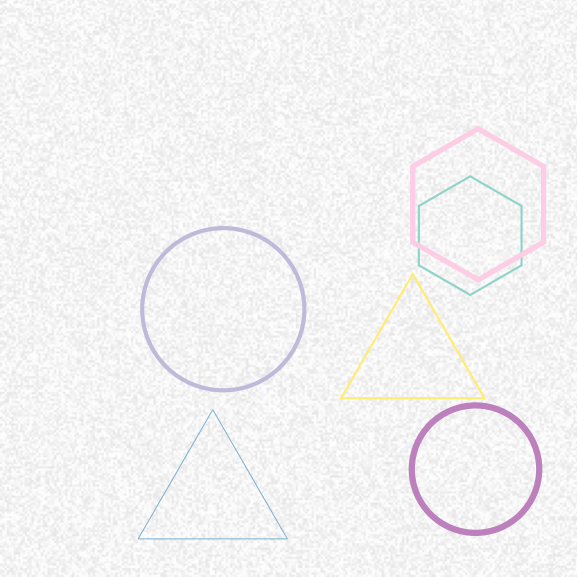[{"shape": "hexagon", "thickness": 1, "radius": 0.51, "center": [0.814, 0.591]}, {"shape": "circle", "thickness": 2, "radius": 0.7, "center": [0.387, 0.464]}, {"shape": "triangle", "thickness": 0.5, "radius": 0.75, "center": [0.368, 0.141]}, {"shape": "hexagon", "thickness": 2.5, "radius": 0.65, "center": [0.828, 0.645]}, {"shape": "circle", "thickness": 3, "radius": 0.55, "center": [0.823, 0.187]}, {"shape": "triangle", "thickness": 1, "radius": 0.72, "center": [0.715, 0.381]}]